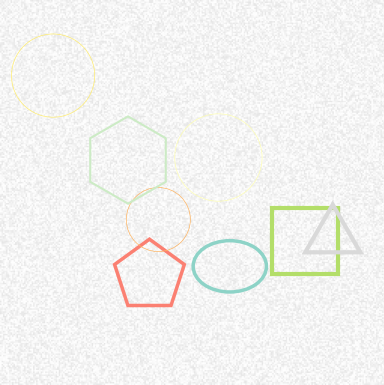[{"shape": "oval", "thickness": 2.5, "radius": 0.48, "center": [0.597, 0.308]}, {"shape": "circle", "thickness": 0.5, "radius": 0.57, "center": [0.567, 0.591]}, {"shape": "pentagon", "thickness": 2.5, "radius": 0.48, "center": [0.388, 0.284]}, {"shape": "circle", "thickness": 0.5, "radius": 0.42, "center": [0.411, 0.43]}, {"shape": "square", "thickness": 3, "radius": 0.43, "center": [0.792, 0.373]}, {"shape": "triangle", "thickness": 3, "radius": 0.41, "center": [0.864, 0.386]}, {"shape": "hexagon", "thickness": 1.5, "radius": 0.57, "center": [0.332, 0.584]}, {"shape": "circle", "thickness": 0.5, "radius": 0.54, "center": [0.138, 0.804]}]